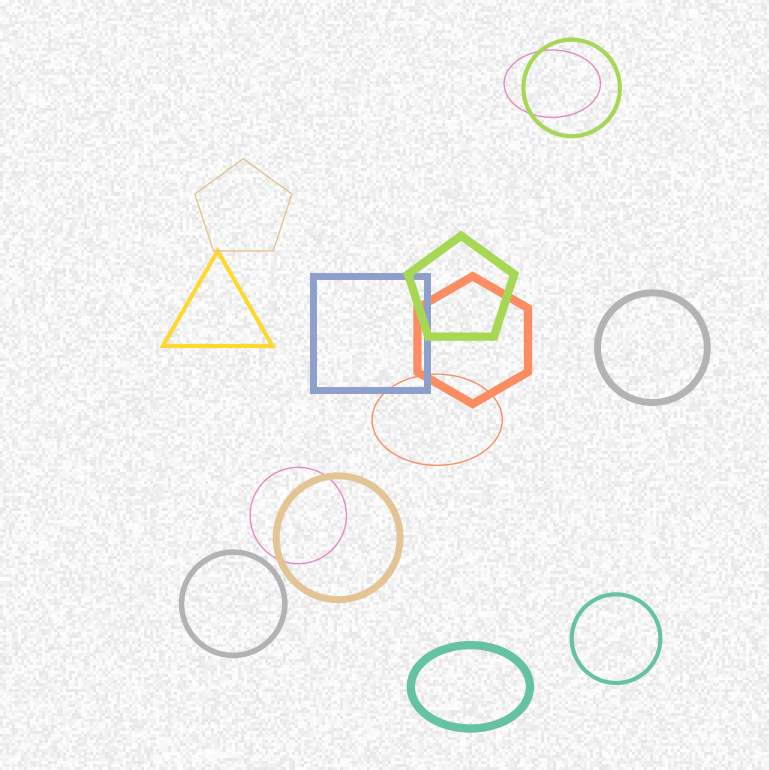[{"shape": "oval", "thickness": 3, "radius": 0.39, "center": [0.611, 0.108]}, {"shape": "circle", "thickness": 1.5, "radius": 0.29, "center": [0.8, 0.171]}, {"shape": "oval", "thickness": 0.5, "radius": 0.42, "center": [0.568, 0.455]}, {"shape": "hexagon", "thickness": 3, "radius": 0.41, "center": [0.614, 0.558]}, {"shape": "square", "thickness": 2.5, "radius": 0.37, "center": [0.48, 0.568]}, {"shape": "oval", "thickness": 0.5, "radius": 0.31, "center": [0.717, 0.891]}, {"shape": "circle", "thickness": 0.5, "radius": 0.31, "center": [0.387, 0.331]}, {"shape": "pentagon", "thickness": 3, "radius": 0.36, "center": [0.599, 0.621]}, {"shape": "circle", "thickness": 1.5, "radius": 0.31, "center": [0.742, 0.886]}, {"shape": "triangle", "thickness": 1.5, "radius": 0.41, "center": [0.283, 0.592]}, {"shape": "circle", "thickness": 2.5, "radius": 0.4, "center": [0.439, 0.302]}, {"shape": "pentagon", "thickness": 0.5, "radius": 0.33, "center": [0.316, 0.728]}, {"shape": "circle", "thickness": 2, "radius": 0.34, "center": [0.303, 0.216]}, {"shape": "circle", "thickness": 2.5, "radius": 0.36, "center": [0.847, 0.548]}]